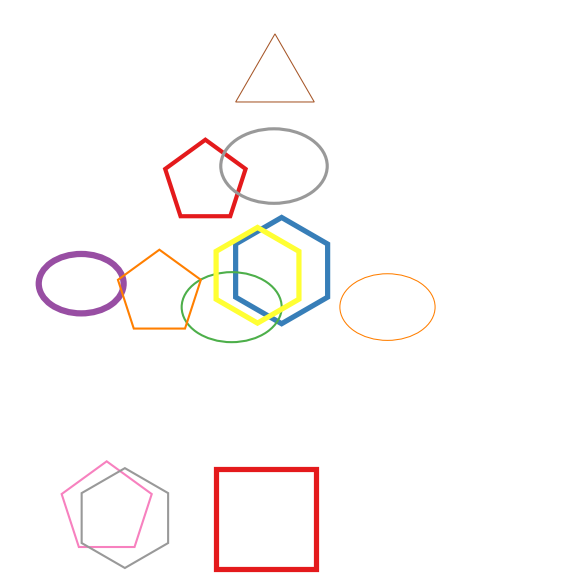[{"shape": "square", "thickness": 2.5, "radius": 0.43, "center": [0.461, 0.101]}, {"shape": "pentagon", "thickness": 2, "radius": 0.37, "center": [0.356, 0.684]}, {"shape": "hexagon", "thickness": 2.5, "radius": 0.46, "center": [0.488, 0.531]}, {"shape": "oval", "thickness": 1, "radius": 0.43, "center": [0.401, 0.467]}, {"shape": "oval", "thickness": 3, "radius": 0.37, "center": [0.141, 0.508]}, {"shape": "pentagon", "thickness": 1, "radius": 0.38, "center": [0.276, 0.491]}, {"shape": "oval", "thickness": 0.5, "radius": 0.41, "center": [0.671, 0.467]}, {"shape": "hexagon", "thickness": 2.5, "radius": 0.41, "center": [0.446, 0.522]}, {"shape": "triangle", "thickness": 0.5, "radius": 0.39, "center": [0.476, 0.862]}, {"shape": "pentagon", "thickness": 1, "radius": 0.41, "center": [0.185, 0.118]}, {"shape": "oval", "thickness": 1.5, "radius": 0.46, "center": [0.474, 0.712]}, {"shape": "hexagon", "thickness": 1, "radius": 0.43, "center": [0.216, 0.102]}]